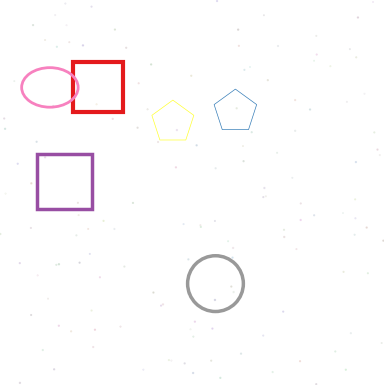[{"shape": "square", "thickness": 3, "radius": 0.33, "center": [0.254, 0.774]}, {"shape": "pentagon", "thickness": 0.5, "radius": 0.29, "center": [0.611, 0.71]}, {"shape": "square", "thickness": 2.5, "radius": 0.36, "center": [0.167, 0.528]}, {"shape": "pentagon", "thickness": 0.5, "radius": 0.29, "center": [0.449, 0.683]}, {"shape": "oval", "thickness": 2, "radius": 0.37, "center": [0.13, 0.773]}, {"shape": "circle", "thickness": 2.5, "radius": 0.36, "center": [0.56, 0.263]}]